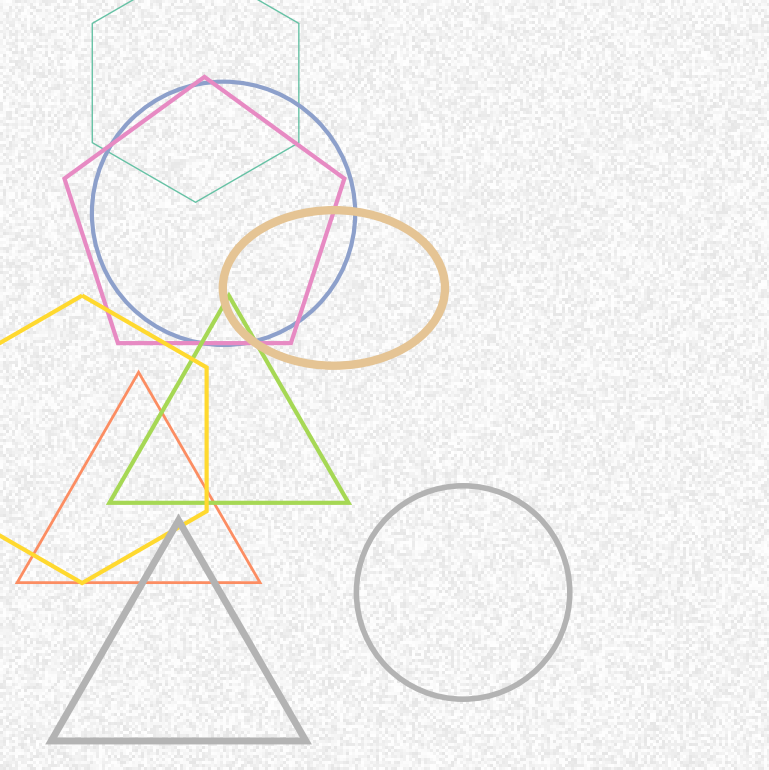[{"shape": "hexagon", "thickness": 0.5, "radius": 0.77, "center": [0.254, 0.892]}, {"shape": "triangle", "thickness": 1, "radius": 0.91, "center": [0.18, 0.334]}, {"shape": "circle", "thickness": 1.5, "radius": 0.85, "center": [0.29, 0.723]}, {"shape": "pentagon", "thickness": 1.5, "radius": 0.96, "center": [0.265, 0.709]}, {"shape": "triangle", "thickness": 1.5, "radius": 0.9, "center": [0.297, 0.437]}, {"shape": "hexagon", "thickness": 1.5, "radius": 0.93, "center": [0.107, 0.429]}, {"shape": "oval", "thickness": 3, "radius": 0.72, "center": [0.434, 0.626]}, {"shape": "circle", "thickness": 2, "radius": 0.69, "center": [0.601, 0.231]}, {"shape": "triangle", "thickness": 2.5, "radius": 0.95, "center": [0.232, 0.133]}]